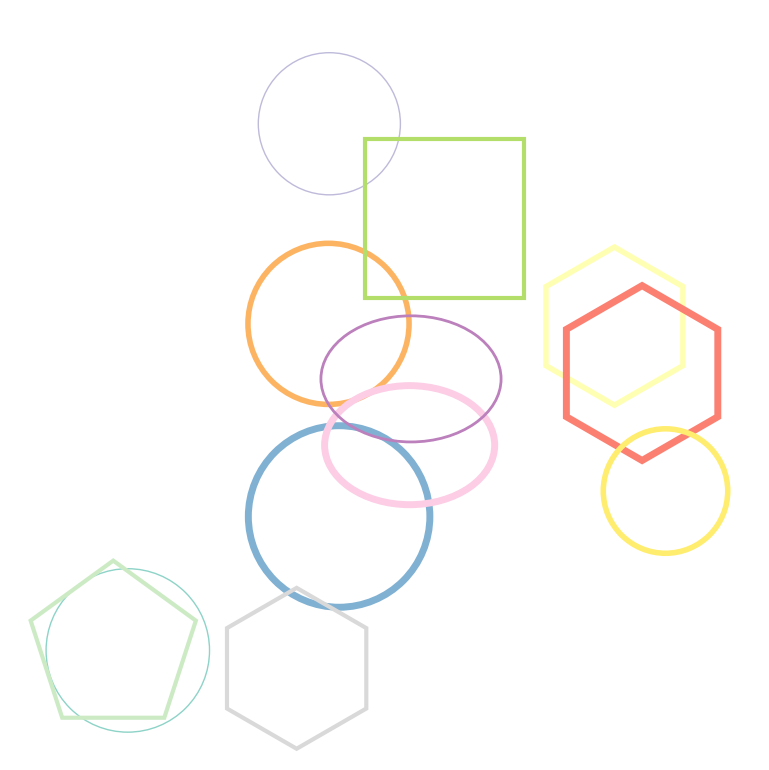[{"shape": "circle", "thickness": 0.5, "radius": 0.53, "center": [0.166, 0.155]}, {"shape": "hexagon", "thickness": 2, "radius": 0.51, "center": [0.798, 0.576]}, {"shape": "circle", "thickness": 0.5, "radius": 0.46, "center": [0.428, 0.839]}, {"shape": "hexagon", "thickness": 2.5, "radius": 0.57, "center": [0.834, 0.516]}, {"shape": "circle", "thickness": 2.5, "radius": 0.59, "center": [0.44, 0.329]}, {"shape": "circle", "thickness": 2, "radius": 0.52, "center": [0.427, 0.579]}, {"shape": "square", "thickness": 1.5, "radius": 0.51, "center": [0.577, 0.716]}, {"shape": "oval", "thickness": 2.5, "radius": 0.55, "center": [0.532, 0.422]}, {"shape": "hexagon", "thickness": 1.5, "radius": 0.52, "center": [0.385, 0.132]}, {"shape": "oval", "thickness": 1, "radius": 0.58, "center": [0.534, 0.508]}, {"shape": "pentagon", "thickness": 1.5, "radius": 0.56, "center": [0.147, 0.159]}, {"shape": "circle", "thickness": 2, "radius": 0.4, "center": [0.864, 0.362]}]